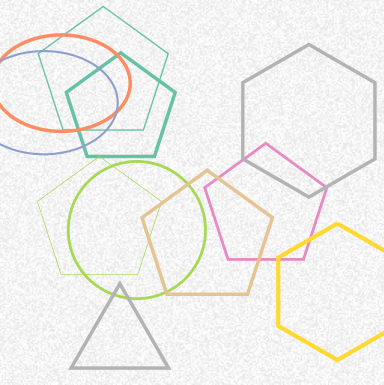[{"shape": "pentagon", "thickness": 2.5, "radius": 0.74, "center": [0.314, 0.714]}, {"shape": "pentagon", "thickness": 1, "radius": 0.89, "center": [0.268, 0.806]}, {"shape": "oval", "thickness": 2.5, "radius": 0.89, "center": [0.159, 0.784]}, {"shape": "oval", "thickness": 1.5, "radius": 0.96, "center": [0.114, 0.733]}, {"shape": "pentagon", "thickness": 2, "radius": 0.83, "center": [0.69, 0.461]}, {"shape": "pentagon", "thickness": 0.5, "radius": 0.85, "center": [0.258, 0.424]}, {"shape": "circle", "thickness": 2, "radius": 0.89, "center": [0.356, 0.402]}, {"shape": "hexagon", "thickness": 3, "radius": 0.89, "center": [0.876, 0.242]}, {"shape": "pentagon", "thickness": 2.5, "radius": 0.89, "center": [0.538, 0.38]}, {"shape": "hexagon", "thickness": 2.5, "radius": 0.99, "center": [0.802, 0.686]}, {"shape": "triangle", "thickness": 2.5, "radius": 0.73, "center": [0.311, 0.117]}]